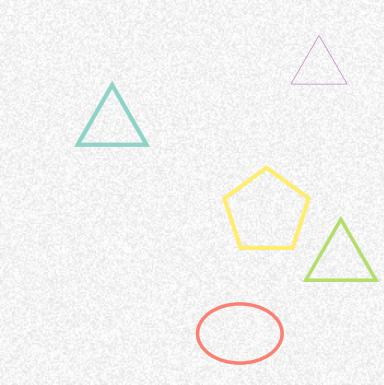[{"shape": "triangle", "thickness": 3, "radius": 0.52, "center": [0.291, 0.676]}, {"shape": "oval", "thickness": 2.5, "radius": 0.55, "center": [0.623, 0.134]}, {"shape": "triangle", "thickness": 2.5, "radius": 0.53, "center": [0.885, 0.325]}, {"shape": "triangle", "thickness": 0.5, "radius": 0.42, "center": [0.829, 0.824]}, {"shape": "pentagon", "thickness": 3, "radius": 0.58, "center": [0.692, 0.449]}]